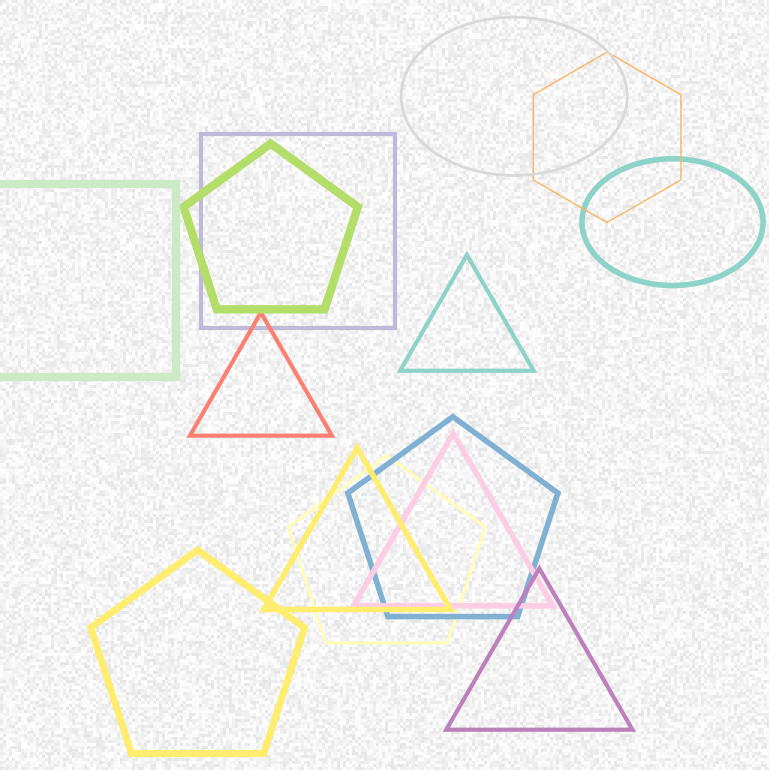[{"shape": "triangle", "thickness": 1.5, "radius": 0.5, "center": [0.606, 0.569]}, {"shape": "oval", "thickness": 2, "radius": 0.59, "center": [0.873, 0.712]}, {"shape": "pentagon", "thickness": 1, "radius": 0.67, "center": [0.502, 0.274]}, {"shape": "square", "thickness": 1.5, "radius": 0.63, "center": [0.387, 0.7]}, {"shape": "triangle", "thickness": 1.5, "radius": 0.53, "center": [0.339, 0.487]}, {"shape": "pentagon", "thickness": 2, "radius": 0.72, "center": [0.588, 0.315]}, {"shape": "hexagon", "thickness": 0.5, "radius": 0.55, "center": [0.788, 0.822]}, {"shape": "pentagon", "thickness": 3, "radius": 0.59, "center": [0.352, 0.695]}, {"shape": "triangle", "thickness": 2, "radius": 0.75, "center": [0.589, 0.288]}, {"shape": "oval", "thickness": 1, "radius": 0.73, "center": [0.668, 0.875]}, {"shape": "triangle", "thickness": 1.5, "radius": 0.7, "center": [0.7, 0.122]}, {"shape": "square", "thickness": 3, "radius": 0.63, "center": [0.103, 0.635]}, {"shape": "pentagon", "thickness": 2.5, "radius": 0.73, "center": [0.257, 0.14]}, {"shape": "triangle", "thickness": 2, "radius": 0.7, "center": [0.464, 0.278]}]